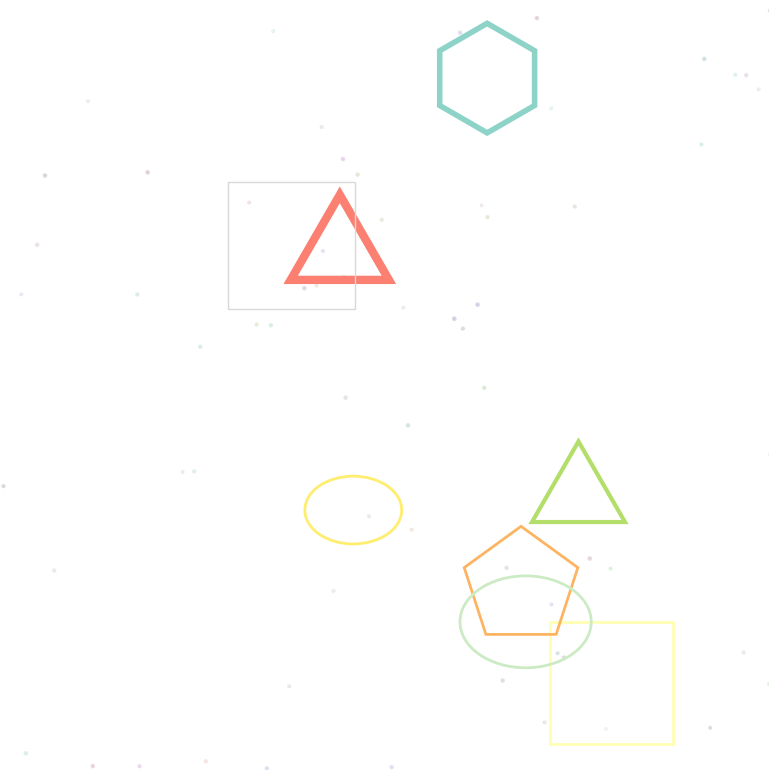[{"shape": "hexagon", "thickness": 2, "radius": 0.36, "center": [0.633, 0.899]}, {"shape": "square", "thickness": 1, "radius": 0.4, "center": [0.794, 0.113]}, {"shape": "triangle", "thickness": 3, "radius": 0.37, "center": [0.441, 0.673]}, {"shape": "pentagon", "thickness": 1, "radius": 0.39, "center": [0.677, 0.239]}, {"shape": "triangle", "thickness": 1.5, "radius": 0.35, "center": [0.751, 0.357]}, {"shape": "square", "thickness": 0.5, "radius": 0.41, "center": [0.379, 0.681]}, {"shape": "oval", "thickness": 1, "radius": 0.43, "center": [0.683, 0.192]}, {"shape": "oval", "thickness": 1, "radius": 0.31, "center": [0.459, 0.338]}]